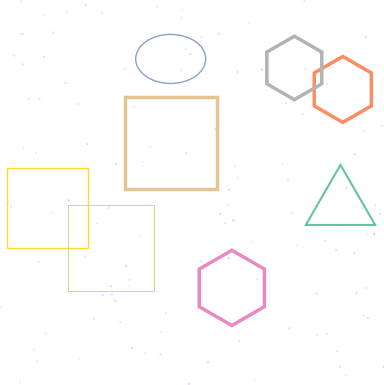[{"shape": "triangle", "thickness": 1.5, "radius": 0.52, "center": [0.884, 0.468]}, {"shape": "hexagon", "thickness": 2.5, "radius": 0.43, "center": [0.89, 0.768]}, {"shape": "oval", "thickness": 1, "radius": 0.45, "center": [0.443, 0.847]}, {"shape": "hexagon", "thickness": 2.5, "radius": 0.49, "center": [0.602, 0.252]}, {"shape": "square", "thickness": 0.5, "radius": 0.56, "center": [0.288, 0.356]}, {"shape": "square", "thickness": 1, "radius": 0.52, "center": [0.123, 0.46]}, {"shape": "square", "thickness": 2.5, "radius": 0.6, "center": [0.444, 0.628]}, {"shape": "hexagon", "thickness": 2.5, "radius": 0.41, "center": [0.764, 0.824]}]